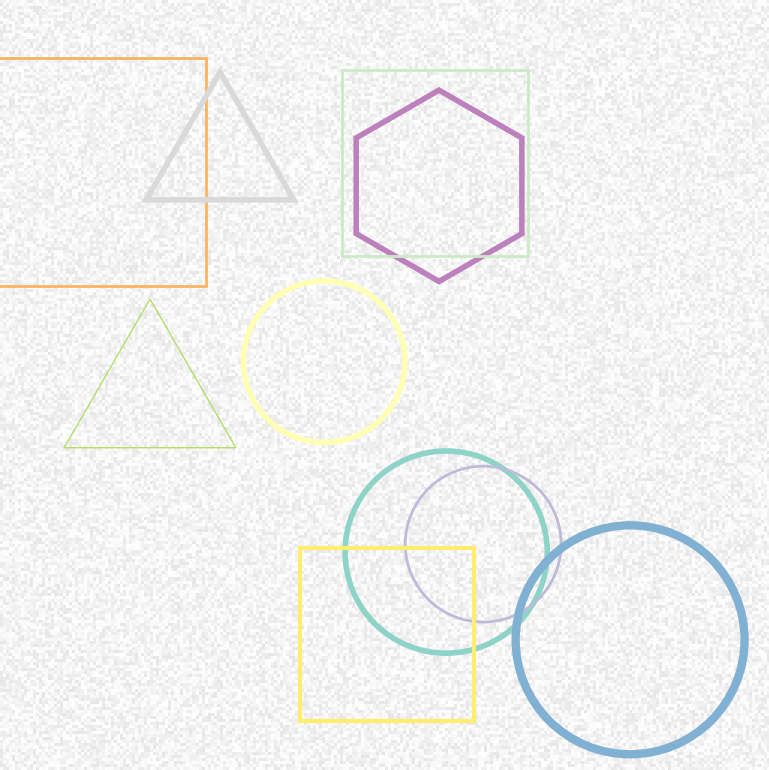[{"shape": "circle", "thickness": 2, "radius": 0.66, "center": [0.579, 0.283]}, {"shape": "circle", "thickness": 2, "radius": 0.52, "center": [0.421, 0.53]}, {"shape": "circle", "thickness": 1, "radius": 0.51, "center": [0.628, 0.293]}, {"shape": "circle", "thickness": 3, "radius": 0.74, "center": [0.818, 0.169]}, {"shape": "square", "thickness": 1, "radius": 0.74, "center": [0.12, 0.777]}, {"shape": "triangle", "thickness": 0.5, "radius": 0.64, "center": [0.195, 0.483]}, {"shape": "triangle", "thickness": 2, "radius": 0.55, "center": [0.286, 0.796]}, {"shape": "hexagon", "thickness": 2, "radius": 0.62, "center": [0.57, 0.759]}, {"shape": "square", "thickness": 1, "radius": 0.6, "center": [0.565, 0.788]}, {"shape": "square", "thickness": 1.5, "radius": 0.56, "center": [0.503, 0.176]}]